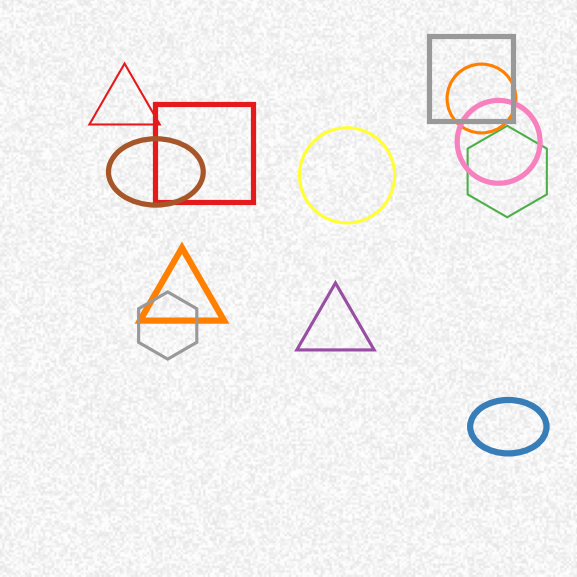[{"shape": "triangle", "thickness": 1, "radius": 0.35, "center": [0.216, 0.819]}, {"shape": "square", "thickness": 2.5, "radius": 0.43, "center": [0.354, 0.734]}, {"shape": "oval", "thickness": 3, "radius": 0.33, "center": [0.88, 0.26]}, {"shape": "hexagon", "thickness": 1, "radius": 0.4, "center": [0.878, 0.702]}, {"shape": "triangle", "thickness": 1.5, "radius": 0.39, "center": [0.581, 0.432]}, {"shape": "triangle", "thickness": 3, "radius": 0.42, "center": [0.315, 0.486]}, {"shape": "circle", "thickness": 1.5, "radius": 0.3, "center": [0.834, 0.829]}, {"shape": "circle", "thickness": 1.5, "radius": 0.41, "center": [0.601, 0.695]}, {"shape": "oval", "thickness": 2.5, "radius": 0.41, "center": [0.27, 0.701]}, {"shape": "circle", "thickness": 2.5, "radius": 0.36, "center": [0.863, 0.754]}, {"shape": "hexagon", "thickness": 1.5, "radius": 0.29, "center": [0.29, 0.435]}, {"shape": "square", "thickness": 2.5, "radius": 0.37, "center": [0.815, 0.863]}]